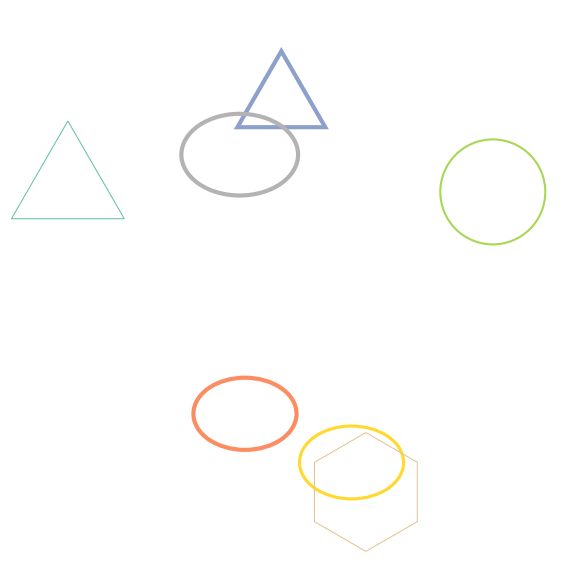[{"shape": "triangle", "thickness": 0.5, "radius": 0.56, "center": [0.118, 0.677]}, {"shape": "oval", "thickness": 2, "radius": 0.45, "center": [0.424, 0.283]}, {"shape": "triangle", "thickness": 2, "radius": 0.44, "center": [0.487, 0.823]}, {"shape": "circle", "thickness": 1, "radius": 0.45, "center": [0.853, 0.667]}, {"shape": "oval", "thickness": 1.5, "radius": 0.45, "center": [0.609, 0.198]}, {"shape": "hexagon", "thickness": 0.5, "radius": 0.51, "center": [0.634, 0.147]}, {"shape": "oval", "thickness": 2, "radius": 0.51, "center": [0.415, 0.731]}]